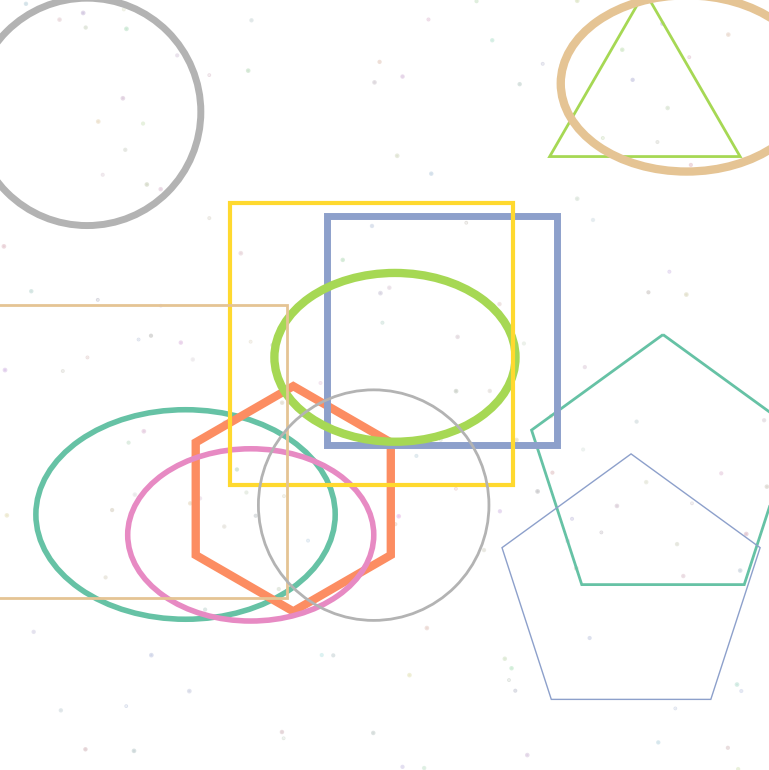[{"shape": "pentagon", "thickness": 1, "radius": 0.9, "center": [0.861, 0.386]}, {"shape": "oval", "thickness": 2, "radius": 0.97, "center": [0.241, 0.332]}, {"shape": "hexagon", "thickness": 3, "radius": 0.73, "center": [0.381, 0.352]}, {"shape": "square", "thickness": 2.5, "radius": 0.75, "center": [0.574, 0.571]}, {"shape": "pentagon", "thickness": 0.5, "radius": 0.88, "center": [0.82, 0.234]}, {"shape": "oval", "thickness": 2, "radius": 0.8, "center": [0.326, 0.305]}, {"shape": "oval", "thickness": 3, "radius": 0.78, "center": [0.513, 0.536]}, {"shape": "triangle", "thickness": 1, "radius": 0.71, "center": [0.838, 0.868]}, {"shape": "square", "thickness": 1.5, "radius": 0.92, "center": [0.483, 0.553]}, {"shape": "oval", "thickness": 3, "radius": 0.82, "center": [0.892, 0.892]}, {"shape": "square", "thickness": 1, "radius": 0.95, "center": [0.182, 0.414]}, {"shape": "circle", "thickness": 1, "radius": 0.75, "center": [0.485, 0.344]}, {"shape": "circle", "thickness": 2.5, "radius": 0.74, "center": [0.113, 0.855]}]